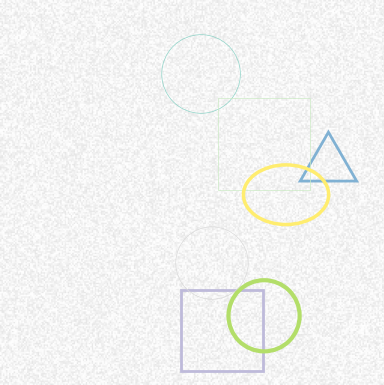[{"shape": "circle", "thickness": 0.5, "radius": 0.51, "center": [0.522, 0.808]}, {"shape": "square", "thickness": 2, "radius": 0.53, "center": [0.576, 0.142]}, {"shape": "triangle", "thickness": 2, "radius": 0.42, "center": [0.853, 0.572]}, {"shape": "circle", "thickness": 3, "radius": 0.46, "center": [0.686, 0.18]}, {"shape": "circle", "thickness": 0.5, "radius": 0.47, "center": [0.551, 0.317]}, {"shape": "square", "thickness": 0.5, "radius": 0.6, "center": [0.686, 0.625]}, {"shape": "oval", "thickness": 2.5, "radius": 0.55, "center": [0.743, 0.494]}]